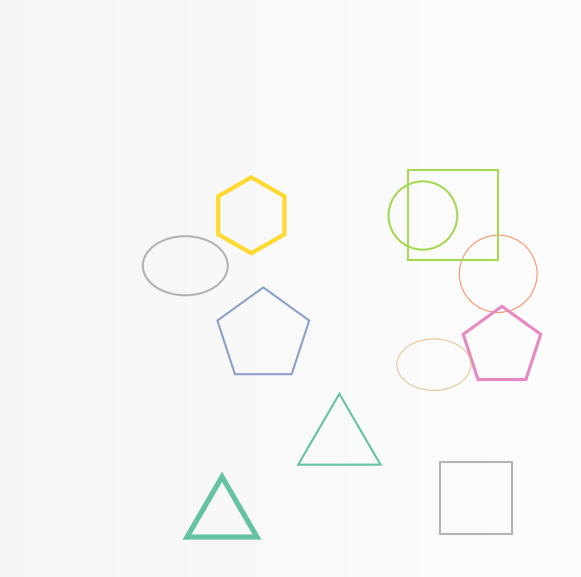[{"shape": "triangle", "thickness": 1, "radius": 0.41, "center": [0.584, 0.235]}, {"shape": "triangle", "thickness": 2.5, "radius": 0.35, "center": [0.382, 0.104]}, {"shape": "circle", "thickness": 0.5, "radius": 0.33, "center": [0.857, 0.525]}, {"shape": "pentagon", "thickness": 1, "radius": 0.42, "center": [0.453, 0.418]}, {"shape": "pentagon", "thickness": 1.5, "radius": 0.35, "center": [0.864, 0.399]}, {"shape": "square", "thickness": 1, "radius": 0.39, "center": [0.779, 0.627]}, {"shape": "circle", "thickness": 1, "radius": 0.3, "center": [0.728, 0.626]}, {"shape": "hexagon", "thickness": 2, "radius": 0.33, "center": [0.432, 0.626]}, {"shape": "oval", "thickness": 0.5, "radius": 0.32, "center": [0.746, 0.368]}, {"shape": "oval", "thickness": 1, "radius": 0.37, "center": [0.319, 0.539]}, {"shape": "square", "thickness": 1, "radius": 0.31, "center": [0.818, 0.137]}]